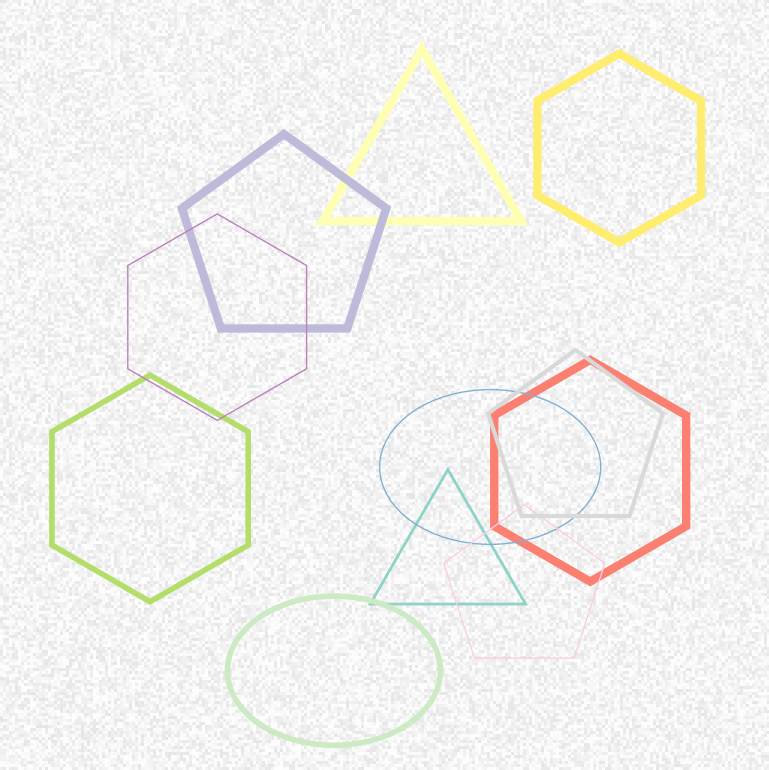[{"shape": "triangle", "thickness": 1, "radius": 0.58, "center": [0.582, 0.274]}, {"shape": "triangle", "thickness": 3, "radius": 0.74, "center": [0.548, 0.787]}, {"shape": "pentagon", "thickness": 3, "radius": 0.7, "center": [0.369, 0.686]}, {"shape": "hexagon", "thickness": 3, "radius": 0.72, "center": [0.766, 0.389]}, {"shape": "oval", "thickness": 0.5, "radius": 0.72, "center": [0.637, 0.394]}, {"shape": "hexagon", "thickness": 2, "radius": 0.74, "center": [0.195, 0.366]}, {"shape": "pentagon", "thickness": 0.5, "radius": 0.55, "center": [0.681, 0.235]}, {"shape": "pentagon", "thickness": 1.5, "radius": 0.6, "center": [0.747, 0.426]}, {"shape": "hexagon", "thickness": 0.5, "radius": 0.67, "center": [0.282, 0.588]}, {"shape": "oval", "thickness": 2, "radius": 0.69, "center": [0.434, 0.129]}, {"shape": "hexagon", "thickness": 3, "radius": 0.61, "center": [0.804, 0.808]}]